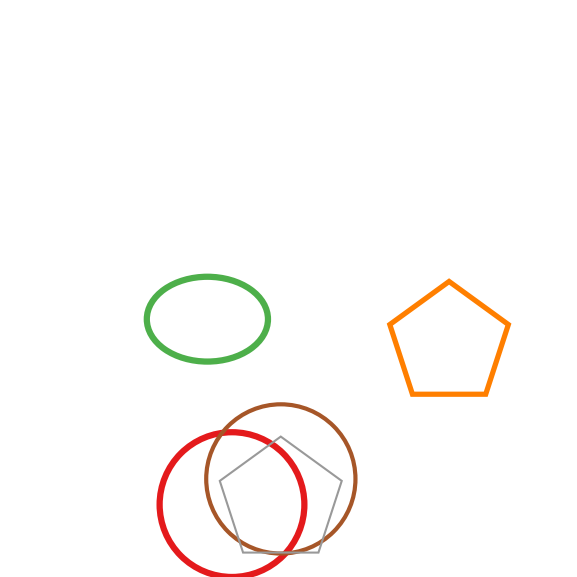[{"shape": "circle", "thickness": 3, "radius": 0.63, "center": [0.402, 0.125]}, {"shape": "oval", "thickness": 3, "radius": 0.52, "center": [0.359, 0.446]}, {"shape": "pentagon", "thickness": 2.5, "radius": 0.54, "center": [0.778, 0.404]}, {"shape": "circle", "thickness": 2, "radius": 0.65, "center": [0.486, 0.17]}, {"shape": "pentagon", "thickness": 1, "radius": 0.56, "center": [0.486, 0.132]}]